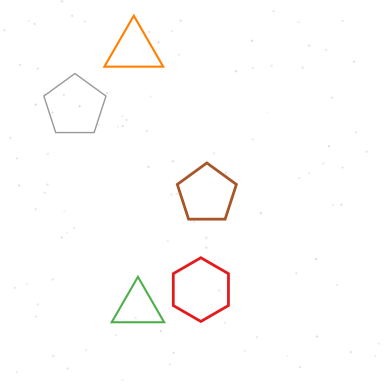[{"shape": "hexagon", "thickness": 2, "radius": 0.41, "center": [0.522, 0.248]}, {"shape": "triangle", "thickness": 1.5, "radius": 0.39, "center": [0.358, 0.202]}, {"shape": "triangle", "thickness": 1.5, "radius": 0.44, "center": [0.348, 0.871]}, {"shape": "pentagon", "thickness": 2, "radius": 0.4, "center": [0.537, 0.496]}, {"shape": "pentagon", "thickness": 1, "radius": 0.42, "center": [0.195, 0.724]}]